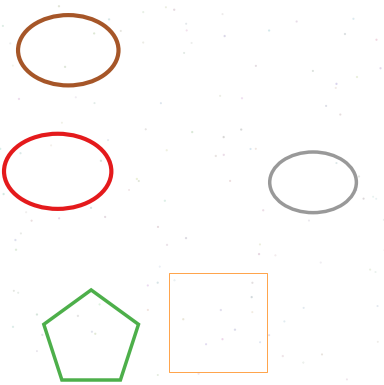[{"shape": "oval", "thickness": 3, "radius": 0.7, "center": [0.15, 0.555]}, {"shape": "pentagon", "thickness": 2.5, "radius": 0.65, "center": [0.237, 0.118]}, {"shape": "square", "thickness": 0.5, "radius": 0.64, "center": [0.566, 0.162]}, {"shape": "oval", "thickness": 3, "radius": 0.65, "center": [0.177, 0.869]}, {"shape": "oval", "thickness": 2.5, "radius": 0.56, "center": [0.813, 0.526]}]